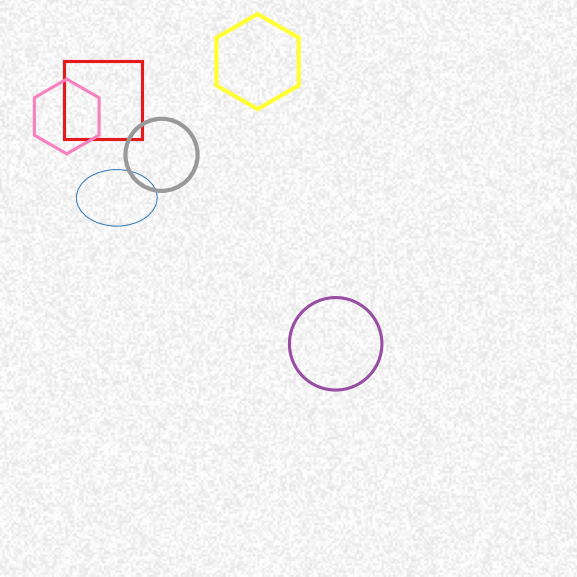[{"shape": "square", "thickness": 1.5, "radius": 0.34, "center": [0.179, 0.826]}, {"shape": "oval", "thickness": 0.5, "radius": 0.35, "center": [0.202, 0.657]}, {"shape": "circle", "thickness": 1.5, "radius": 0.4, "center": [0.581, 0.404]}, {"shape": "hexagon", "thickness": 2, "radius": 0.41, "center": [0.446, 0.893]}, {"shape": "hexagon", "thickness": 1.5, "radius": 0.32, "center": [0.116, 0.797]}, {"shape": "circle", "thickness": 2, "radius": 0.31, "center": [0.28, 0.731]}]